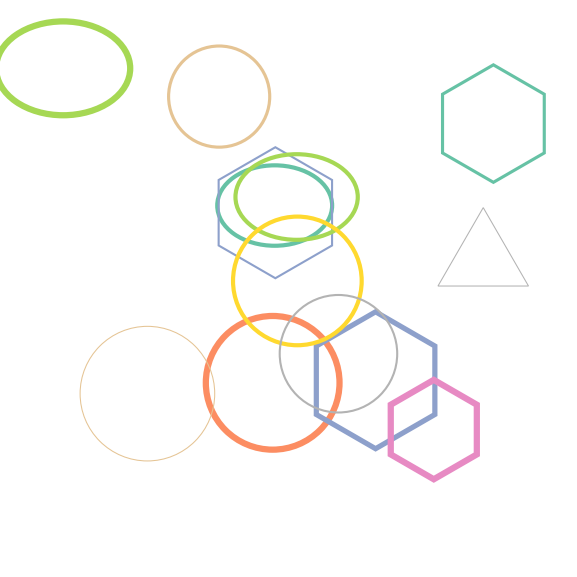[{"shape": "oval", "thickness": 2, "radius": 0.5, "center": [0.476, 0.643]}, {"shape": "hexagon", "thickness": 1.5, "radius": 0.51, "center": [0.854, 0.785]}, {"shape": "circle", "thickness": 3, "radius": 0.58, "center": [0.472, 0.336]}, {"shape": "hexagon", "thickness": 2.5, "radius": 0.59, "center": [0.65, 0.341]}, {"shape": "hexagon", "thickness": 1, "radius": 0.57, "center": [0.477, 0.631]}, {"shape": "hexagon", "thickness": 3, "radius": 0.43, "center": [0.751, 0.255]}, {"shape": "oval", "thickness": 3, "radius": 0.58, "center": [0.109, 0.881]}, {"shape": "oval", "thickness": 2, "radius": 0.53, "center": [0.514, 0.658]}, {"shape": "circle", "thickness": 2, "radius": 0.56, "center": [0.515, 0.513]}, {"shape": "circle", "thickness": 0.5, "radius": 0.58, "center": [0.255, 0.318]}, {"shape": "circle", "thickness": 1.5, "radius": 0.44, "center": [0.379, 0.832]}, {"shape": "triangle", "thickness": 0.5, "radius": 0.45, "center": [0.837, 0.549]}, {"shape": "circle", "thickness": 1, "radius": 0.51, "center": [0.586, 0.387]}]